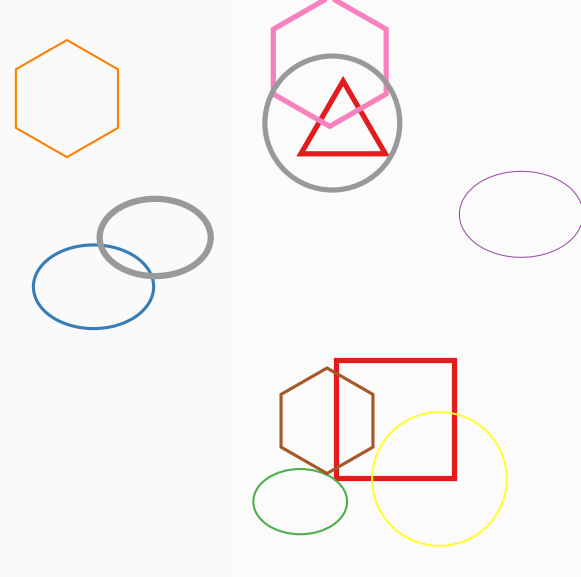[{"shape": "triangle", "thickness": 2.5, "radius": 0.42, "center": [0.59, 0.775]}, {"shape": "square", "thickness": 2.5, "radius": 0.51, "center": [0.68, 0.273]}, {"shape": "oval", "thickness": 1.5, "radius": 0.52, "center": [0.161, 0.503]}, {"shape": "oval", "thickness": 1, "radius": 0.4, "center": [0.516, 0.131]}, {"shape": "oval", "thickness": 0.5, "radius": 0.53, "center": [0.897, 0.628]}, {"shape": "hexagon", "thickness": 1, "radius": 0.51, "center": [0.115, 0.828]}, {"shape": "circle", "thickness": 1, "radius": 0.58, "center": [0.756, 0.17]}, {"shape": "hexagon", "thickness": 1.5, "radius": 0.46, "center": [0.563, 0.271]}, {"shape": "hexagon", "thickness": 2.5, "radius": 0.56, "center": [0.567, 0.892]}, {"shape": "oval", "thickness": 3, "radius": 0.48, "center": [0.267, 0.588]}, {"shape": "circle", "thickness": 2.5, "radius": 0.58, "center": [0.572, 0.786]}]